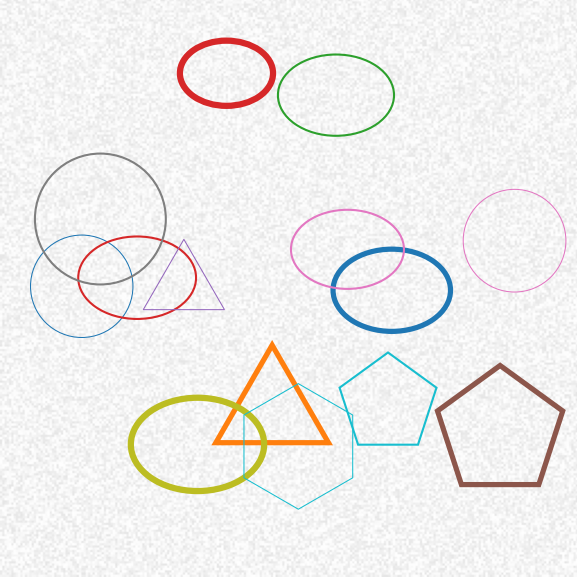[{"shape": "circle", "thickness": 0.5, "radius": 0.44, "center": [0.142, 0.503]}, {"shape": "oval", "thickness": 2.5, "radius": 0.51, "center": [0.678, 0.496]}, {"shape": "triangle", "thickness": 2.5, "radius": 0.56, "center": [0.471, 0.289]}, {"shape": "oval", "thickness": 1, "radius": 0.5, "center": [0.582, 0.834]}, {"shape": "oval", "thickness": 1, "radius": 0.51, "center": [0.237, 0.518]}, {"shape": "oval", "thickness": 3, "radius": 0.4, "center": [0.392, 0.872]}, {"shape": "triangle", "thickness": 0.5, "radius": 0.41, "center": [0.318, 0.504]}, {"shape": "pentagon", "thickness": 2.5, "radius": 0.57, "center": [0.866, 0.252]}, {"shape": "oval", "thickness": 1, "radius": 0.49, "center": [0.602, 0.567]}, {"shape": "circle", "thickness": 0.5, "radius": 0.44, "center": [0.891, 0.582]}, {"shape": "circle", "thickness": 1, "radius": 0.57, "center": [0.174, 0.62]}, {"shape": "oval", "thickness": 3, "radius": 0.58, "center": [0.342, 0.23]}, {"shape": "pentagon", "thickness": 1, "radius": 0.44, "center": [0.672, 0.301]}, {"shape": "hexagon", "thickness": 0.5, "radius": 0.54, "center": [0.517, 0.226]}]